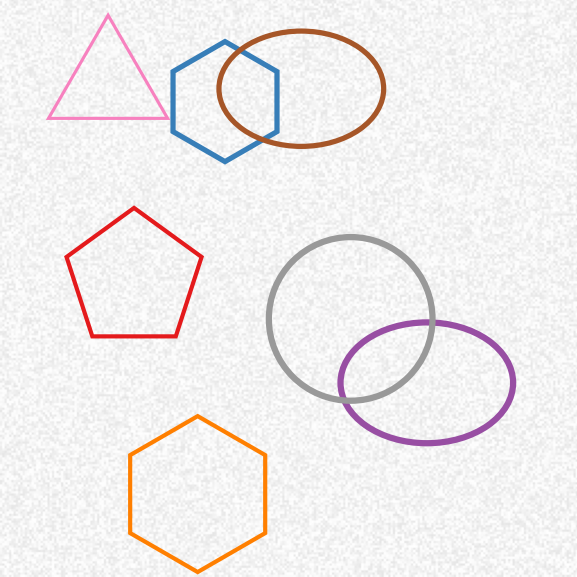[{"shape": "pentagon", "thickness": 2, "radius": 0.61, "center": [0.232, 0.516]}, {"shape": "hexagon", "thickness": 2.5, "radius": 0.52, "center": [0.39, 0.823]}, {"shape": "oval", "thickness": 3, "radius": 0.75, "center": [0.739, 0.336]}, {"shape": "hexagon", "thickness": 2, "radius": 0.68, "center": [0.342, 0.144]}, {"shape": "oval", "thickness": 2.5, "radius": 0.71, "center": [0.522, 0.845]}, {"shape": "triangle", "thickness": 1.5, "radius": 0.6, "center": [0.187, 0.854]}, {"shape": "circle", "thickness": 3, "radius": 0.71, "center": [0.607, 0.447]}]